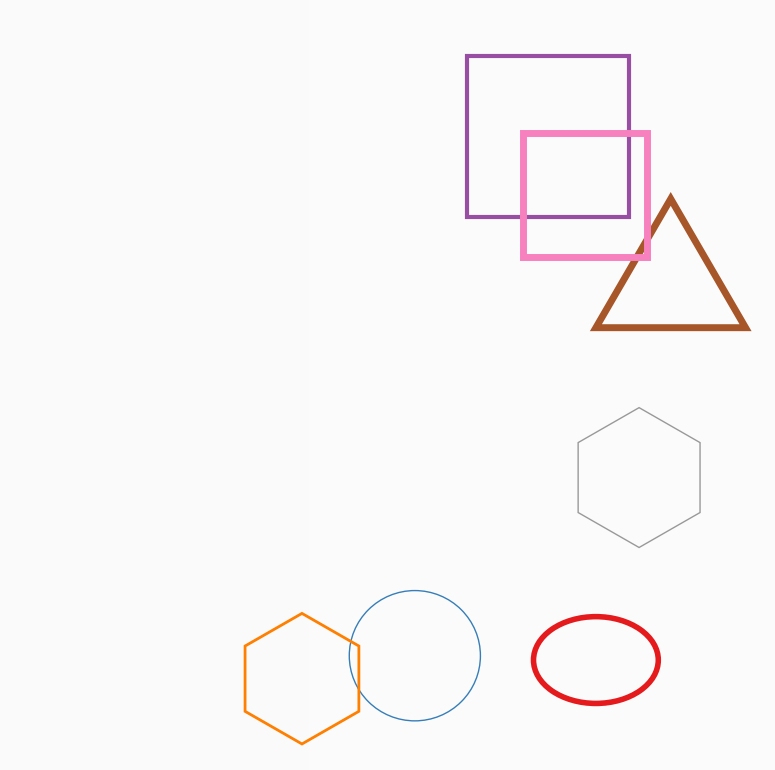[{"shape": "oval", "thickness": 2, "radius": 0.4, "center": [0.769, 0.143]}, {"shape": "circle", "thickness": 0.5, "radius": 0.42, "center": [0.535, 0.148]}, {"shape": "square", "thickness": 1.5, "radius": 0.52, "center": [0.707, 0.823]}, {"shape": "hexagon", "thickness": 1, "radius": 0.42, "center": [0.39, 0.119]}, {"shape": "triangle", "thickness": 2.5, "radius": 0.56, "center": [0.865, 0.63]}, {"shape": "square", "thickness": 2.5, "radius": 0.4, "center": [0.755, 0.747]}, {"shape": "hexagon", "thickness": 0.5, "radius": 0.45, "center": [0.825, 0.38]}]